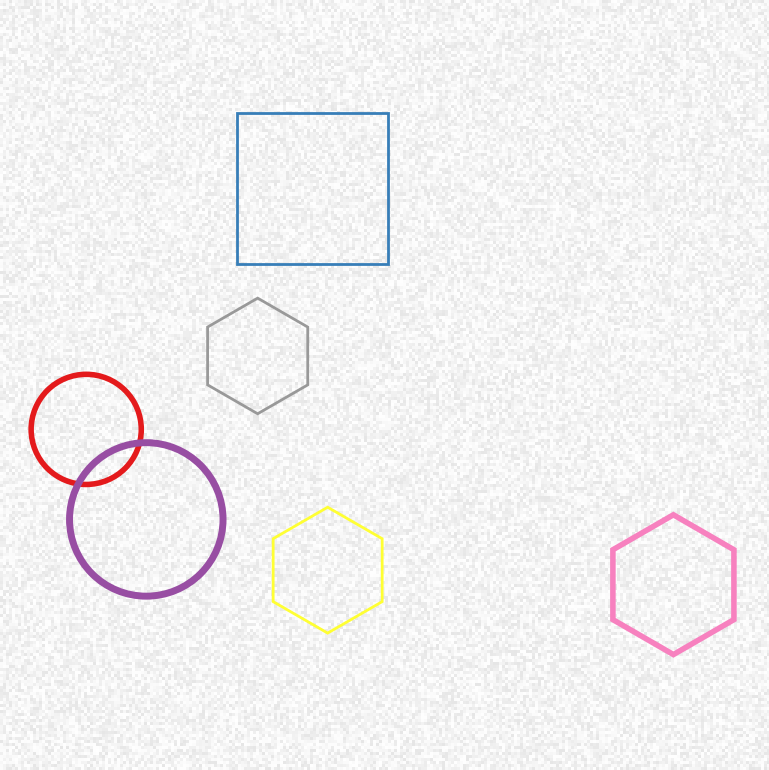[{"shape": "circle", "thickness": 2, "radius": 0.36, "center": [0.112, 0.442]}, {"shape": "square", "thickness": 1, "radius": 0.49, "center": [0.406, 0.755]}, {"shape": "circle", "thickness": 2.5, "radius": 0.5, "center": [0.19, 0.325]}, {"shape": "hexagon", "thickness": 1, "radius": 0.41, "center": [0.426, 0.26]}, {"shape": "hexagon", "thickness": 2, "radius": 0.45, "center": [0.875, 0.241]}, {"shape": "hexagon", "thickness": 1, "radius": 0.38, "center": [0.335, 0.538]}]